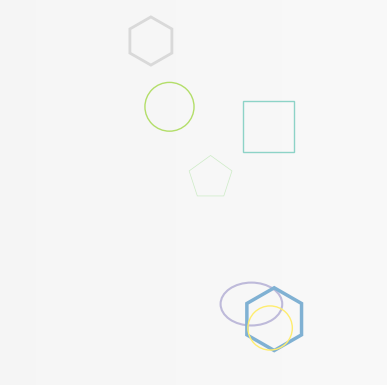[{"shape": "square", "thickness": 1, "radius": 0.33, "center": [0.693, 0.672]}, {"shape": "oval", "thickness": 1.5, "radius": 0.4, "center": [0.649, 0.21]}, {"shape": "hexagon", "thickness": 2.5, "radius": 0.41, "center": [0.708, 0.171]}, {"shape": "circle", "thickness": 1, "radius": 0.32, "center": [0.437, 0.723]}, {"shape": "hexagon", "thickness": 2, "radius": 0.31, "center": [0.389, 0.893]}, {"shape": "pentagon", "thickness": 0.5, "radius": 0.29, "center": [0.543, 0.538]}, {"shape": "circle", "thickness": 1, "radius": 0.29, "center": [0.697, 0.148]}]